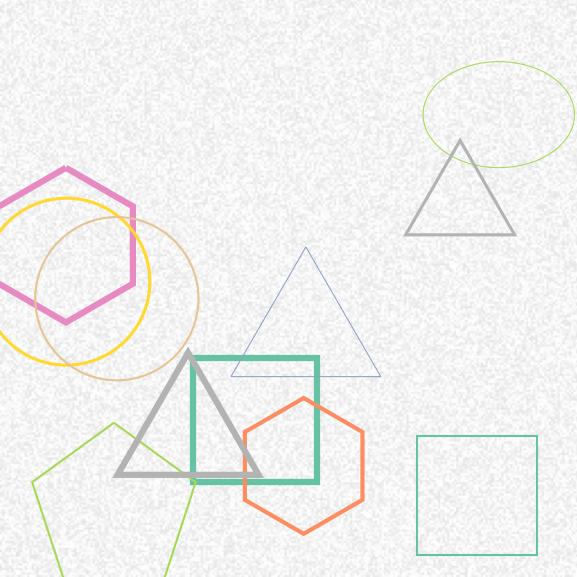[{"shape": "square", "thickness": 3, "radius": 0.54, "center": [0.442, 0.272]}, {"shape": "square", "thickness": 1, "radius": 0.52, "center": [0.826, 0.141]}, {"shape": "hexagon", "thickness": 2, "radius": 0.59, "center": [0.526, 0.192]}, {"shape": "triangle", "thickness": 0.5, "radius": 0.75, "center": [0.53, 0.422]}, {"shape": "hexagon", "thickness": 3, "radius": 0.67, "center": [0.114, 0.575]}, {"shape": "pentagon", "thickness": 1, "radius": 0.74, "center": [0.197, 0.118]}, {"shape": "oval", "thickness": 0.5, "radius": 0.66, "center": [0.864, 0.801]}, {"shape": "circle", "thickness": 1.5, "radius": 0.72, "center": [0.115, 0.511]}, {"shape": "circle", "thickness": 1, "radius": 0.71, "center": [0.202, 0.482]}, {"shape": "triangle", "thickness": 3, "radius": 0.7, "center": [0.326, 0.247]}, {"shape": "triangle", "thickness": 1.5, "radius": 0.54, "center": [0.797, 0.647]}]